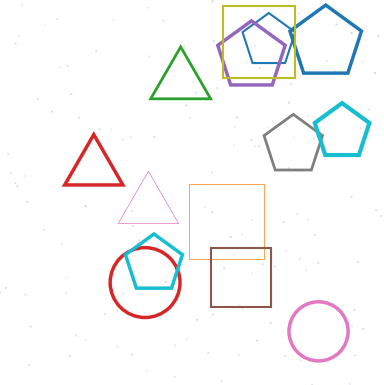[{"shape": "pentagon", "thickness": 1.5, "radius": 0.36, "center": [0.698, 0.894]}, {"shape": "pentagon", "thickness": 2.5, "radius": 0.49, "center": [0.846, 0.889]}, {"shape": "square", "thickness": 0.5, "radius": 0.49, "center": [0.588, 0.425]}, {"shape": "triangle", "thickness": 2, "radius": 0.45, "center": [0.469, 0.788]}, {"shape": "circle", "thickness": 2.5, "radius": 0.45, "center": [0.377, 0.266]}, {"shape": "triangle", "thickness": 2.5, "radius": 0.44, "center": [0.244, 0.563]}, {"shape": "pentagon", "thickness": 2.5, "radius": 0.46, "center": [0.653, 0.854]}, {"shape": "square", "thickness": 1.5, "radius": 0.39, "center": [0.625, 0.279]}, {"shape": "circle", "thickness": 2.5, "radius": 0.38, "center": [0.827, 0.139]}, {"shape": "triangle", "thickness": 0.5, "radius": 0.45, "center": [0.386, 0.465]}, {"shape": "pentagon", "thickness": 2, "radius": 0.4, "center": [0.762, 0.623]}, {"shape": "square", "thickness": 1.5, "radius": 0.47, "center": [0.673, 0.891]}, {"shape": "pentagon", "thickness": 2.5, "radius": 0.39, "center": [0.4, 0.314]}, {"shape": "pentagon", "thickness": 3, "radius": 0.37, "center": [0.889, 0.658]}]